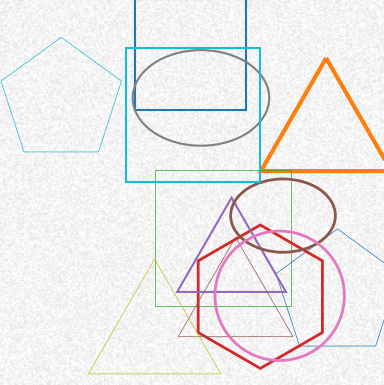[{"shape": "square", "thickness": 1.5, "radius": 0.72, "center": [0.495, 0.858]}, {"shape": "pentagon", "thickness": 0.5, "radius": 0.84, "center": [0.877, 0.237]}, {"shape": "triangle", "thickness": 3, "radius": 0.98, "center": [0.847, 0.653]}, {"shape": "square", "thickness": 0.5, "radius": 0.88, "center": [0.579, 0.382]}, {"shape": "hexagon", "thickness": 2, "radius": 0.93, "center": [0.676, 0.229]}, {"shape": "triangle", "thickness": 1.5, "radius": 0.82, "center": [0.601, 0.323]}, {"shape": "oval", "thickness": 2, "radius": 0.68, "center": [0.735, 0.44]}, {"shape": "triangle", "thickness": 0.5, "radius": 0.86, "center": [0.612, 0.211]}, {"shape": "circle", "thickness": 2, "radius": 0.84, "center": [0.726, 0.232]}, {"shape": "oval", "thickness": 1.5, "radius": 0.89, "center": [0.522, 0.746]}, {"shape": "triangle", "thickness": 0.5, "radius": 0.99, "center": [0.402, 0.128]}, {"shape": "square", "thickness": 1.5, "radius": 0.87, "center": [0.501, 0.701]}, {"shape": "pentagon", "thickness": 0.5, "radius": 0.82, "center": [0.159, 0.739]}]